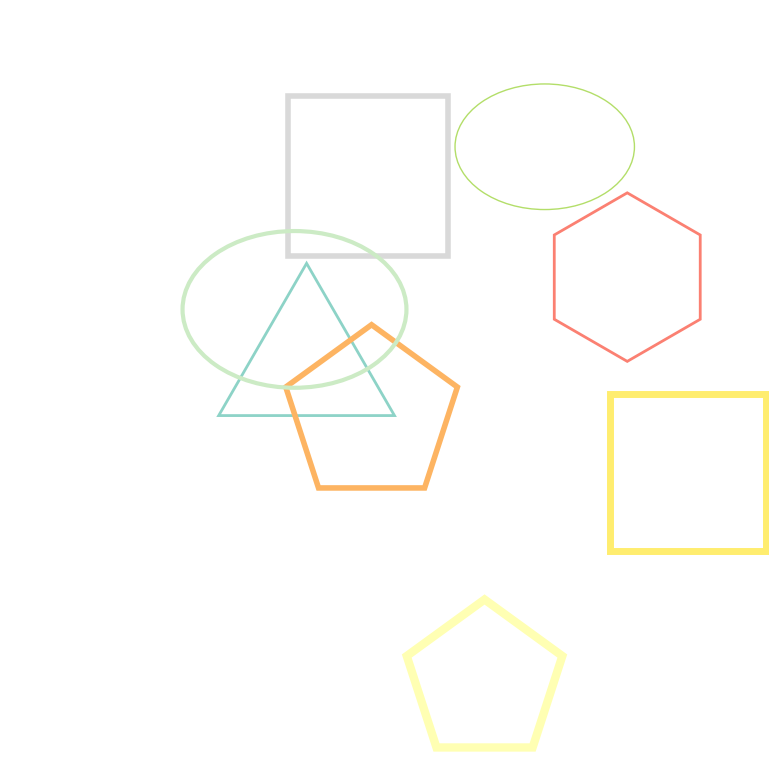[{"shape": "triangle", "thickness": 1, "radius": 0.66, "center": [0.398, 0.526]}, {"shape": "pentagon", "thickness": 3, "radius": 0.53, "center": [0.629, 0.115]}, {"shape": "hexagon", "thickness": 1, "radius": 0.55, "center": [0.815, 0.64]}, {"shape": "pentagon", "thickness": 2, "radius": 0.59, "center": [0.483, 0.461]}, {"shape": "oval", "thickness": 0.5, "radius": 0.58, "center": [0.707, 0.809]}, {"shape": "square", "thickness": 2, "radius": 0.52, "center": [0.478, 0.771]}, {"shape": "oval", "thickness": 1.5, "radius": 0.73, "center": [0.382, 0.598]}, {"shape": "square", "thickness": 2.5, "radius": 0.51, "center": [0.894, 0.386]}]